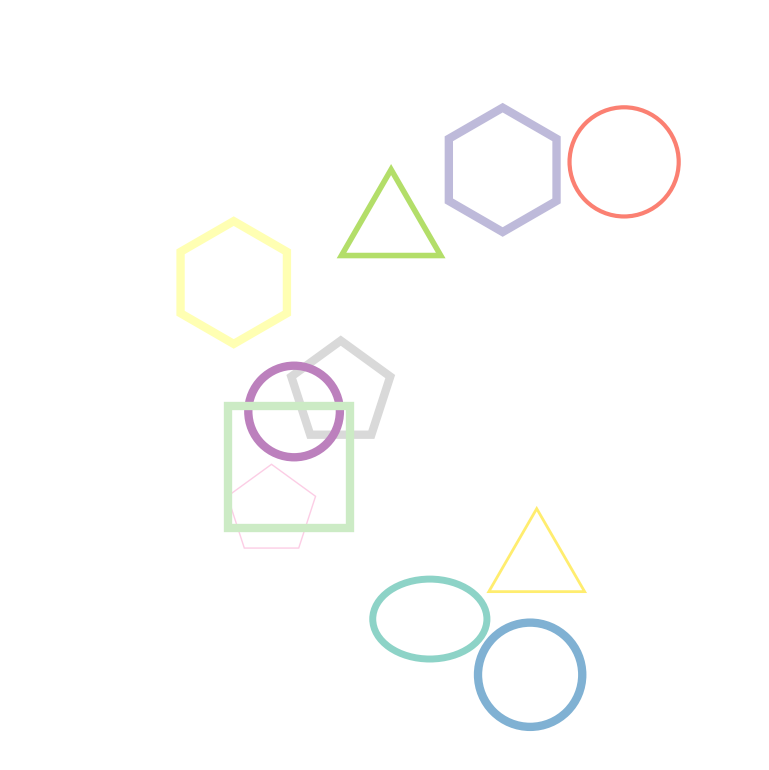[{"shape": "oval", "thickness": 2.5, "radius": 0.37, "center": [0.558, 0.196]}, {"shape": "hexagon", "thickness": 3, "radius": 0.4, "center": [0.304, 0.633]}, {"shape": "hexagon", "thickness": 3, "radius": 0.4, "center": [0.653, 0.779]}, {"shape": "circle", "thickness": 1.5, "radius": 0.35, "center": [0.811, 0.79]}, {"shape": "circle", "thickness": 3, "radius": 0.34, "center": [0.688, 0.124]}, {"shape": "triangle", "thickness": 2, "radius": 0.37, "center": [0.508, 0.705]}, {"shape": "pentagon", "thickness": 0.5, "radius": 0.3, "center": [0.353, 0.337]}, {"shape": "pentagon", "thickness": 3, "radius": 0.34, "center": [0.443, 0.49]}, {"shape": "circle", "thickness": 3, "radius": 0.3, "center": [0.382, 0.466]}, {"shape": "square", "thickness": 3, "radius": 0.39, "center": [0.375, 0.394]}, {"shape": "triangle", "thickness": 1, "radius": 0.36, "center": [0.697, 0.268]}]